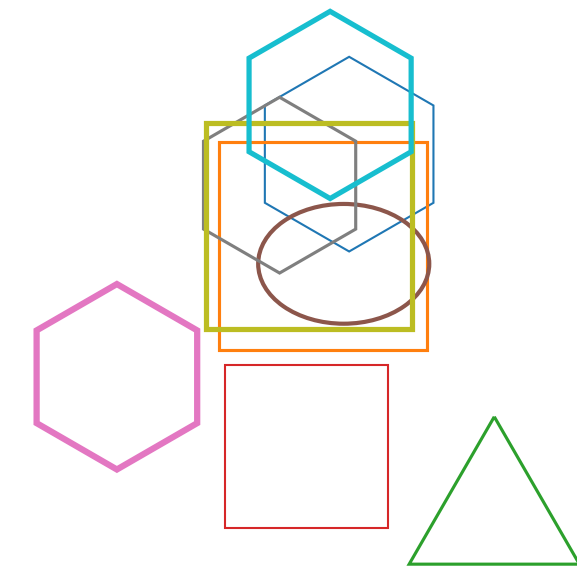[{"shape": "hexagon", "thickness": 1, "radius": 0.84, "center": [0.605, 0.732]}, {"shape": "square", "thickness": 1.5, "radius": 0.9, "center": [0.559, 0.573]}, {"shape": "triangle", "thickness": 1.5, "radius": 0.85, "center": [0.856, 0.107]}, {"shape": "square", "thickness": 1, "radius": 0.71, "center": [0.531, 0.226]}, {"shape": "oval", "thickness": 2, "radius": 0.74, "center": [0.595, 0.542]}, {"shape": "hexagon", "thickness": 3, "radius": 0.8, "center": [0.202, 0.347]}, {"shape": "hexagon", "thickness": 1.5, "radius": 0.76, "center": [0.484, 0.679]}, {"shape": "square", "thickness": 2.5, "radius": 0.89, "center": [0.535, 0.608]}, {"shape": "hexagon", "thickness": 2.5, "radius": 0.81, "center": [0.572, 0.817]}]